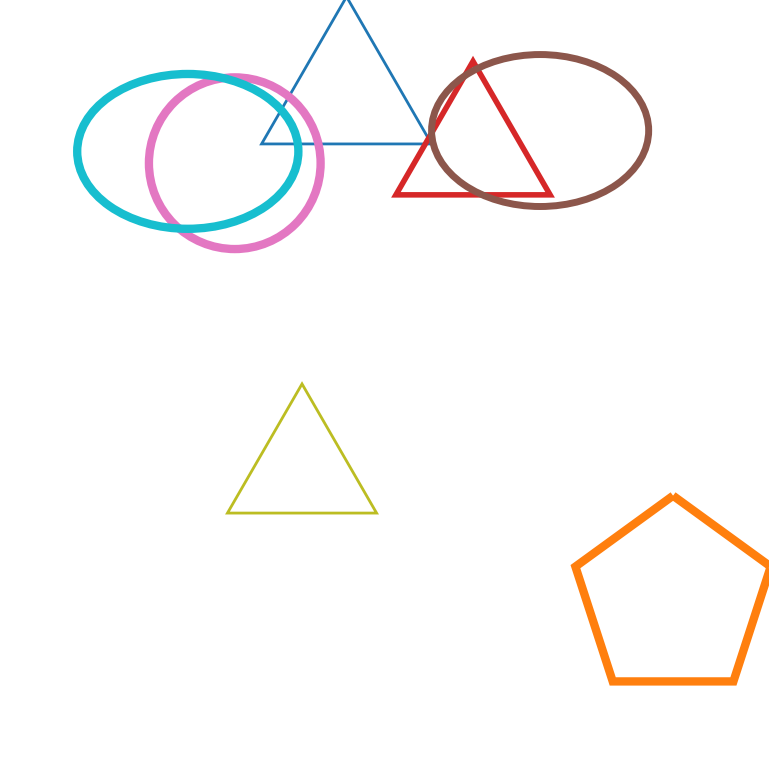[{"shape": "triangle", "thickness": 1, "radius": 0.64, "center": [0.45, 0.877]}, {"shape": "pentagon", "thickness": 3, "radius": 0.67, "center": [0.874, 0.223]}, {"shape": "triangle", "thickness": 2, "radius": 0.58, "center": [0.614, 0.805]}, {"shape": "oval", "thickness": 2.5, "radius": 0.7, "center": [0.701, 0.83]}, {"shape": "circle", "thickness": 3, "radius": 0.56, "center": [0.305, 0.788]}, {"shape": "triangle", "thickness": 1, "radius": 0.56, "center": [0.392, 0.39]}, {"shape": "oval", "thickness": 3, "radius": 0.72, "center": [0.244, 0.803]}]